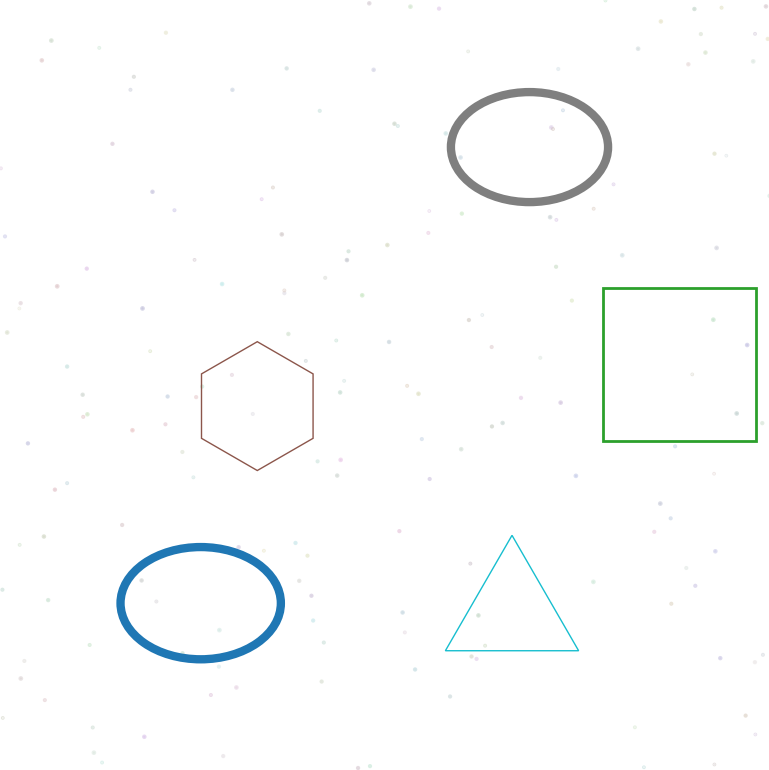[{"shape": "oval", "thickness": 3, "radius": 0.52, "center": [0.261, 0.217]}, {"shape": "square", "thickness": 1, "radius": 0.5, "center": [0.882, 0.527]}, {"shape": "hexagon", "thickness": 0.5, "radius": 0.42, "center": [0.334, 0.473]}, {"shape": "oval", "thickness": 3, "radius": 0.51, "center": [0.688, 0.809]}, {"shape": "triangle", "thickness": 0.5, "radius": 0.5, "center": [0.665, 0.205]}]